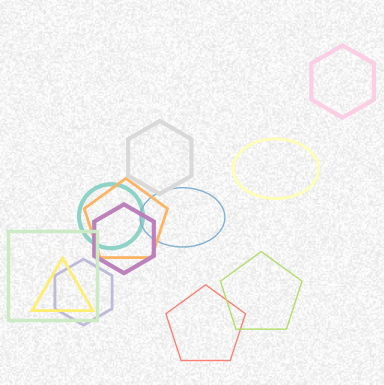[{"shape": "circle", "thickness": 3, "radius": 0.42, "center": [0.288, 0.438]}, {"shape": "oval", "thickness": 2, "radius": 0.55, "center": [0.716, 0.562]}, {"shape": "hexagon", "thickness": 2, "radius": 0.43, "center": [0.217, 0.241]}, {"shape": "pentagon", "thickness": 1, "radius": 0.54, "center": [0.534, 0.152]}, {"shape": "oval", "thickness": 1, "radius": 0.55, "center": [0.474, 0.435]}, {"shape": "pentagon", "thickness": 2, "radius": 0.57, "center": [0.327, 0.423]}, {"shape": "pentagon", "thickness": 1, "radius": 0.56, "center": [0.678, 0.235]}, {"shape": "hexagon", "thickness": 3, "radius": 0.47, "center": [0.89, 0.788]}, {"shape": "hexagon", "thickness": 3, "radius": 0.47, "center": [0.415, 0.591]}, {"shape": "hexagon", "thickness": 3, "radius": 0.45, "center": [0.322, 0.38]}, {"shape": "square", "thickness": 2.5, "radius": 0.58, "center": [0.136, 0.284]}, {"shape": "triangle", "thickness": 2, "radius": 0.46, "center": [0.162, 0.239]}]